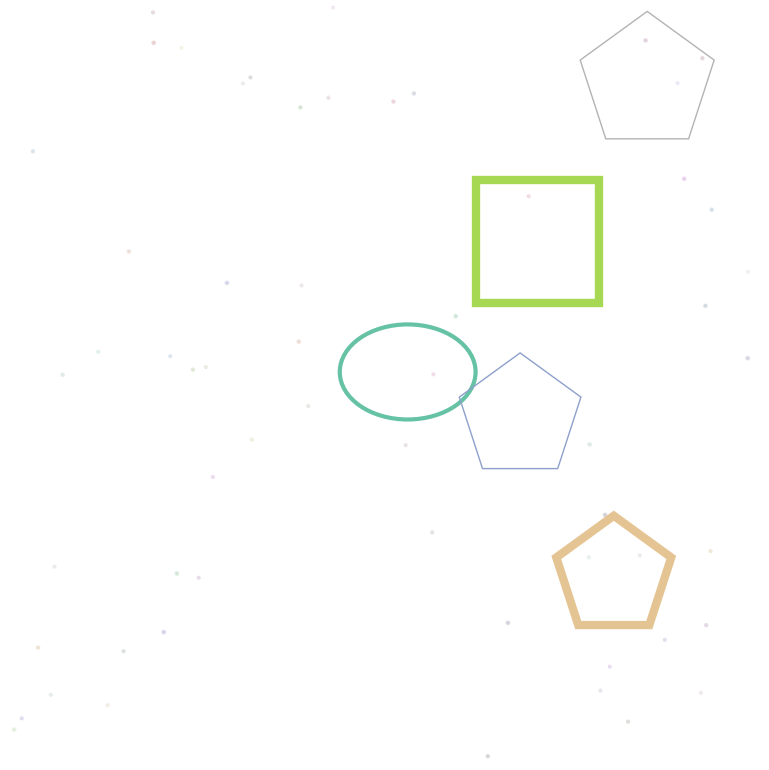[{"shape": "oval", "thickness": 1.5, "radius": 0.44, "center": [0.529, 0.517]}, {"shape": "pentagon", "thickness": 0.5, "radius": 0.42, "center": [0.675, 0.459]}, {"shape": "square", "thickness": 3, "radius": 0.4, "center": [0.698, 0.686]}, {"shape": "pentagon", "thickness": 3, "radius": 0.39, "center": [0.797, 0.252]}, {"shape": "pentagon", "thickness": 0.5, "radius": 0.46, "center": [0.841, 0.894]}]